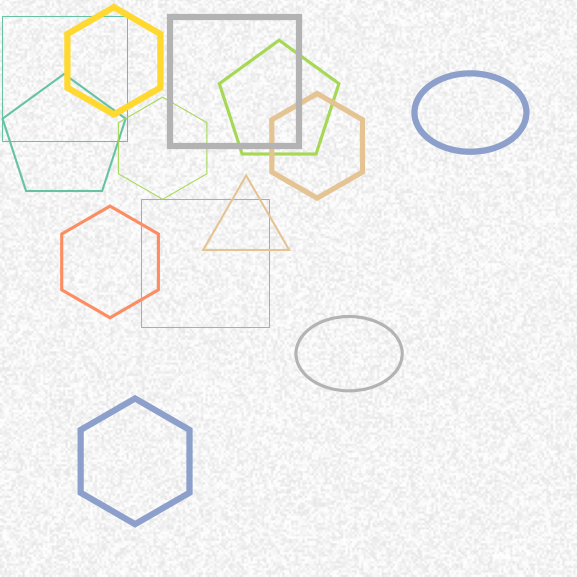[{"shape": "square", "thickness": 0.5, "radius": 0.54, "center": [0.112, 0.864]}, {"shape": "pentagon", "thickness": 1, "radius": 0.56, "center": [0.111, 0.759]}, {"shape": "hexagon", "thickness": 1.5, "radius": 0.48, "center": [0.191, 0.546]}, {"shape": "oval", "thickness": 3, "radius": 0.48, "center": [0.815, 0.804]}, {"shape": "hexagon", "thickness": 3, "radius": 0.54, "center": [0.234, 0.2]}, {"shape": "square", "thickness": 0.5, "radius": 0.56, "center": [0.355, 0.544]}, {"shape": "pentagon", "thickness": 1.5, "radius": 0.54, "center": [0.483, 0.821]}, {"shape": "hexagon", "thickness": 0.5, "radius": 0.44, "center": [0.282, 0.742]}, {"shape": "hexagon", "thickness": 3, "radius": 0.46, "center": [0.197, 0.894]}, {"shape": "triangle", "thickness": 1, "radius": 0.43, "center": [0.426, 0.609]}, {"shape": "hexagon", "thickness": 2.5, "radius": 0.45, "center": [0.549, 0.747]}, {"shape": "oval", "thickness": 1.5, "radius": 0.46, "center": [0.605, 0.387]}, {"shape": "square", "thickness": 3, "radius": 0.56, "center": [0.406, 0.858]}]